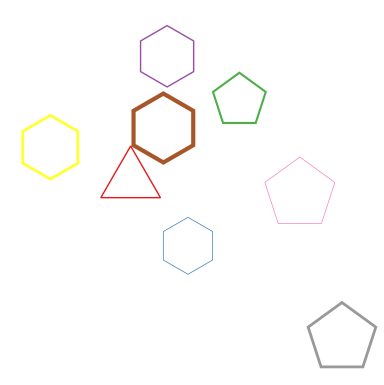[{"shape": "triangle", "thickness": 1, "radius": 0.45, "center": [0.339, 0.531]}, {"shape": "hexagon", "thickness": 0.5, "radius": 0.37, "center": [0.488, 0.362]}, {"shape": "pentagon", "thickness": 1.5, "radius": 0.36, "center": [0.622, 0.739]}, {"shape": "hexagon", "thickness": 1, "radius": 0.4, "center": [0.434, 0.854]}, {"shape": "hexagon", "thickness": 2, "radius": 0.41, "center": [0.131, 0.618]}, {"shape": "hexagon", "thickness": 3, "radius": 0.45, "center": [0.424, 0.667]}, {"shape": "pentagon", "thickness": 0.5, "radius": 0.48, "center": [0.779, 0.497]}, {"shape": "pentagon", "thickness": 2, "radius": 0.46, "center": [0.888, 0.122]}]